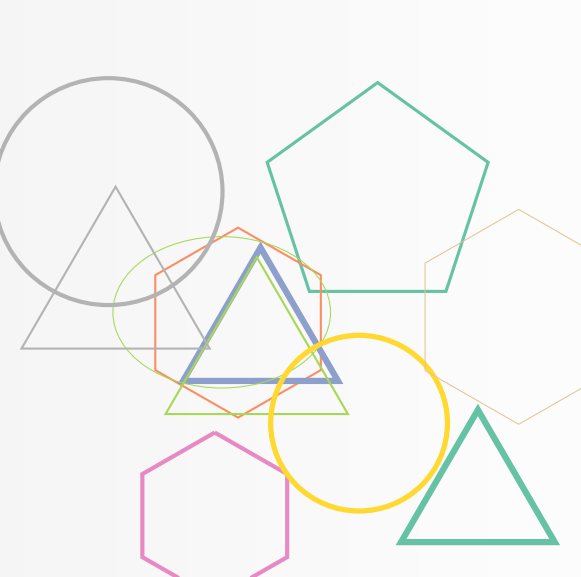[{"shape": "pentagon", "thickness": 1.5, "radius": 1.0, "center": [0.65, 0.656]}, {"shape": "triangle", "thickness": 3, "radius": 0.76, "center": [0.822, 0.137]}, {"shape": "hexagon", "thickness": 1, "radius": 0.82, "center": [0.41, 0.44]}, {"shape": "triangle", "thickness": 3, "radius": 0.77, "center": [0.448, 0.416]}, {"shape": "hexagon", "thickness": 2, "radius": 0.72, "center": [0.369, 0.106]}, {"shape": "triangle", "thickness": 1, "radius": 0.91, "center": [0.442, 0.373]}, {"shape": "oval", "thickness": 0.5, "radius": 0.94, "center": [0.381, 0.458]}, {"shape": "circle", "thickness": 2.5, "radius": 0.76, "center": [0.618, 0.266]}, {"shape": "hexagon", "thickness": 0.5, "radius": 0.93, "center": [0.892, 0.45]}, {"shape": "triangle", "thickness": 1, "radius": 0.93, "center": [0.199, 0.489]}, {"shape": "circle", "thickness": 2, "radius": 0.98, "center": [0.186, 0.667]}]